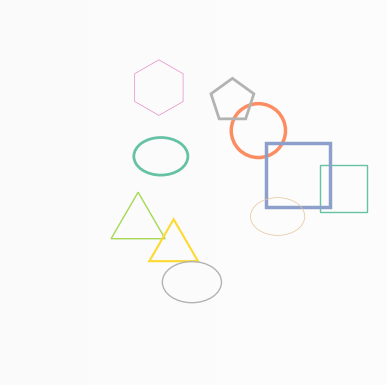[{"shape": "oval", "thickness": 2, "radius": 0.35, "center": [0.415, 0.594]}, {"shape": "square", "thickness": 1, "radius": 0.3, "center": [0.887, 0.51]}, {"shape": "circle", "thickness": 2.5, "radius": 0.35, "center": [0.667, 0.661]}, {"shape": "square", "thickness": 2.5, "radius": 0.42, "center": [0.769, 0.546]}, {"shape": "hexagon", "thickness": 0.5, "radius": 0.36, "center": [0.41, 0.772]}, {"shape": "triangle", "thickness": 1, "radius": 0.4, "center": [0.356, 0.42]}, {"shape": "triangle", "thickness": 1.5, "radius": 0.36, "center": [0.448, 0.358]}, {"shape": "oval", "thickness": 0.5, "radius": 0.35, "center": [0.716, 0.438]}, {"shape": "pentagon", "thickness": 2, "radius": 0.29, "center": [0.6, 0.738]}, {"shape": "oval", "thickness": 1, "radius": 0.38, "center": [0.495, 0.267]}]